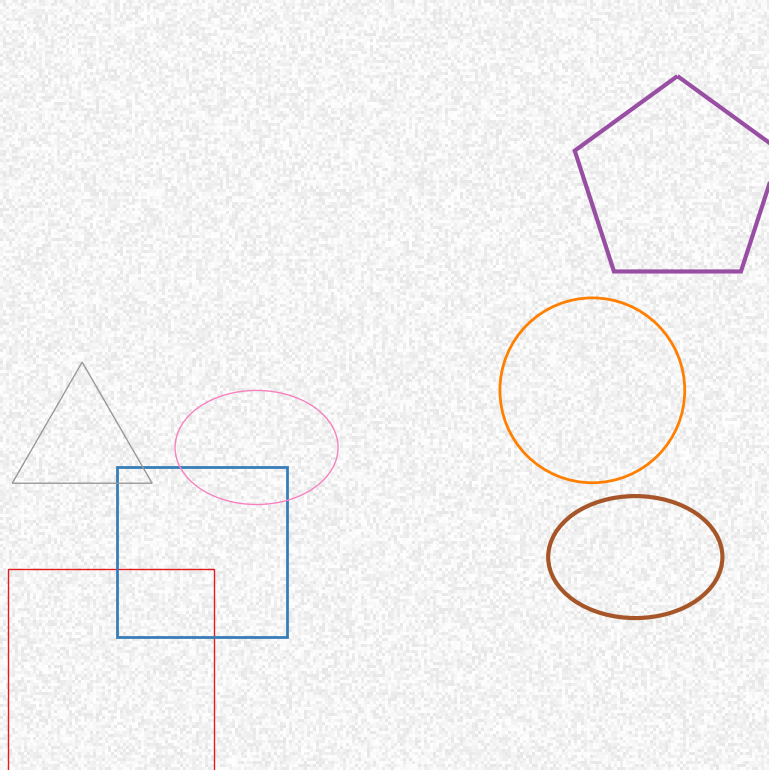[{"shape": "square", "thickness": 0.5, "radius": 0.67, "center": [0.144, 0.127]}, {"shape": "square", "thickness": 1, "radius": 0.55, "center": [0.262, 0.284]}, {"shape": "pentagon", "thickness": 1.5, "radius": 0.7, "center": [0.88, 0.761]}, {"shape": "circle", "thickness": 1, "radius": 0.6, "center": [0.769, 0.493]}, {"shape": "oval", "thickness": 1.5, "radius": 0.57, "center": [0.825, 0.277]}, {"shape": "oval", "thickness": 0.5, "radius": 0.53, "center": [0.333, 0.419]}, {"shape": "triangle", "thickness": 0.5, "radius": 0.52, "center": [0.107, 0.425]}]